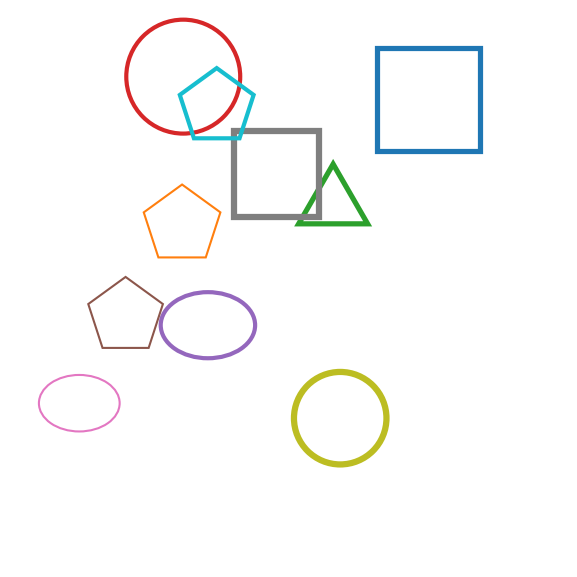[{"shape": "square", "thickness": 2.5, "radius": 0.44, "center": [0.742, 0.826]}, {"shape": "pentagon", "thickness": 1, "radius": 0.35, "center": [0.315, 0.61]}, {"shape": "triangle", "thickness": 2.5, "radius": 0.34, "center": [0.577, 0.646]}, {"shape": "circle", "thickness": 2, "radius": 0.49, "center": [0.317, 0.866]}, {"shape": "oval", "thickness": 2, "radius": 0.41, "center": [0.36, 0.436]}, {"shape": "pentagon", "thickness": 1, "radius": 0.34, "center": [0.217, 0.452]}, {"shape": "oval", "thickness": 1, "radius": 0.35, "center": [0.137, 0.301]}, {"shape": "square", "thickness": 3, "radius": 0.37, "center": [0.478, 0.698]}, {"shape": "circle", "thickness": 3, "radius": 0.4, "center": [0.589, 0.275]}, {"shape": "pentagon", "thickness": 2, "radius": 0.34, "center": [0.375, 0.814]}]